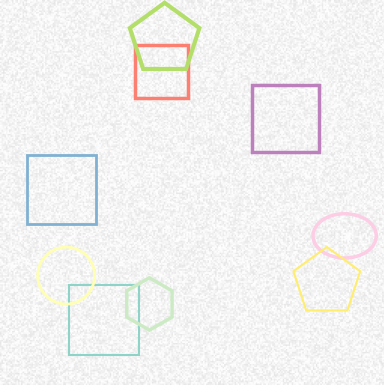[{"shape": "square", "thickness": 1.5, "radius": 0.45, "center": [0.27, 0.169]}, {"shape": "circle", "thickness": 2, "radius": 0.37, "center": [0.172, 0.284]}, {"shape": "square", "thickness": 2.5, "radius": 0.34, "center": [0.419, 0.814]}, {"shape": "square", "thickness": 2, "radius": 0.45, "center": [0.16, 0.507]}, {"shape": "pentagon", "thickness": 3, "radius": 0.47, "center": [0.428, 0.898]}, {"shape": "oval", "thickness": 2.5, "radius": 0.41, "center": [0.895, 0.387]}, {"shape": "square", "thickness": 2.5, "radius": 0.43, "center": [0.741, 0.692]}, {"shape": "hexagon", "thickness": 2.5, "radius": 0.34, "center": [0.388, 0.211]}, {"shape": "pentagon", "thickness": 1.5, "radius": 0.46, "center": [0.849, 0.267]}]